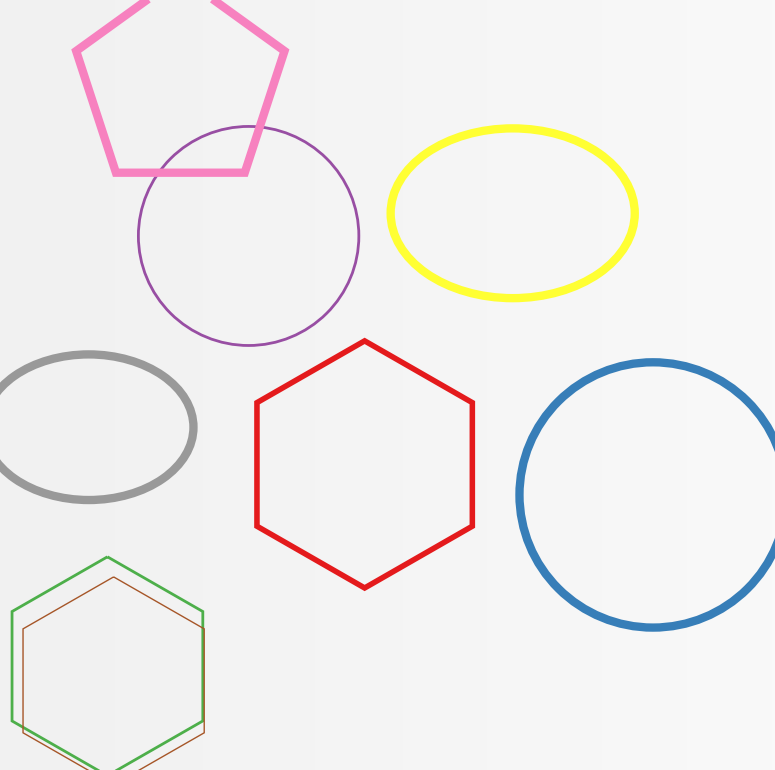[{"shape": "hexagon", "thickness": 2, "radius": 0.8, "center": [0.471, 0.397]}, {"shape": "circle", "thickness": 3, "radius": 0.86, "center": [0.843, 0.357]}, {"shape": "hexagon", "thickness": 1, "radius": 0.71, "center": [0.139, 0.135]}, {"shape": "circle", "thickness": 1, "radius": 0.71, "center": [0.321, 0.694]}, {"shape": "oval", "thickness": 3, "radius": 0.79, "center": [0.662, 0.723]}, {"shape": "hexagon", "thickness": 0.5, "radius": 0.67, "center": [0.147, 0.116]}, {"shape": "pentagon", "thickness": 3, "radius": 0.71, "center": [0.233, 0.89]}, {"shape": "oval", "thickness": 3, "radius": 0.68, "center": [0.115, 0.445]}]